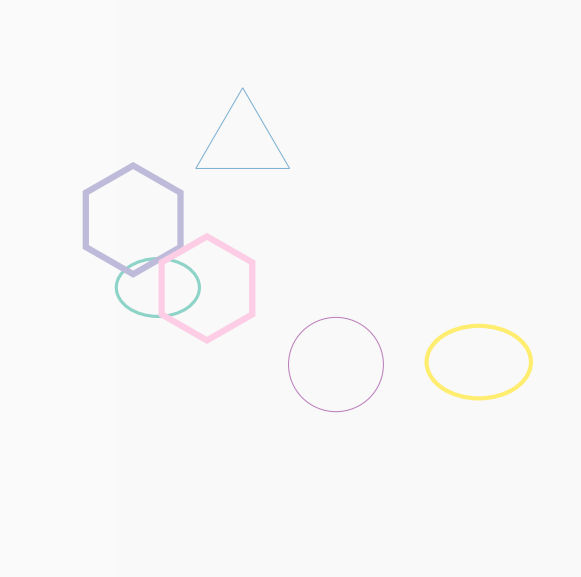[{"shape": "oval", "thickness": 1.5, "radius": 0.36, "center": [0.272, 0.501]}, {"shape": "hexagon", "thickness": 3, "radius": 0.47, "center": [0.229, 0.618]}, {"shape": "triangle", "thickness": 0.5, "radius": 0.47, "center": [0.418, 0.754]}, {"shape": "hexagon", "thickness": 3, "radius": 0.45, "center": [0.356, 0.5]}, {"shape": "circle", "thickness": 0.5, "radius": 0.41, "center": [0.578, 0.368]}, {"shape": "oval", "thickness": 2, "radius": 0.45, "center": [0.824, 0.372]}]